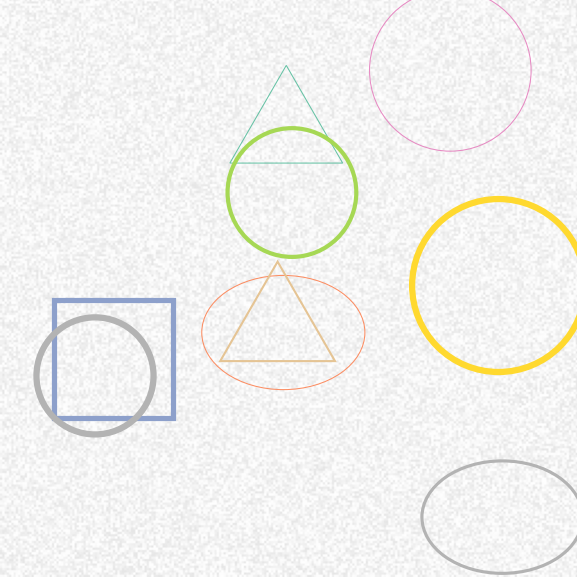[{"shape": "triangle", "thickness": 0.5, "radius": 0.56, "center": [0.496, 0.773]}, {"shape": "oval", "thickness": 0.5, "radius": 0.71, "center": [0.491, 0.423]}, {"shape": "square", "thickness": 2.5, "radius": 0.51, "center": [0.197, 0.378]}, {"shape": "circle", "thickness": 0.5, "radius": 0.7, "center": [0.78, 0.877]}, {"shape": "circle", "thickness": 2, "radius": 0.56, "center": [0.505, 0.666]}, {"shape": "circle", "thickness": 3, "radius": 0.75, "center": [0.863, 0.505]}, {"shape": "triangle", "thickness": 1, "radius": 0.57, "center": [0.481, 0.431]}, {"shape": "oval", "thickness": 1.5, "radius": 0.7, "center": [0.87, 0.104]}, {"shape": "circle", "thickness": 3, "radius": 0.51, "center": [0.165, 0.348]}]